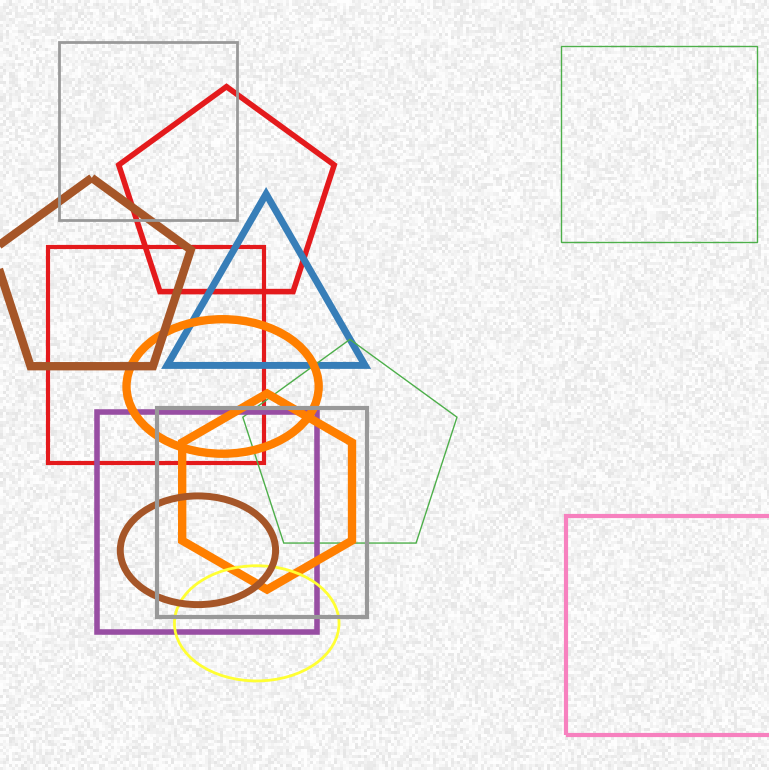[{"shape": "pentagon", "thickness": 2, "radius": 0.74, "center": [0.294, 0.74]}, {"shape": "square", "thickness": 1.5, "radius": 0.7, "center": [0.203, 0.539]}, {"shape": "triangle", "thickness": 2.5, "radius": 0.74, "center": [0.346, 0.6]}, {"shape": "pentagon", "thickness": 0.5, "radius": 0.73, "center": [0.454, 0.413]}, {"shape": "square", "thickness": 0.5, "radius": 0.64, "center": [0.856, 0.813]}, {"shape": "square", "thickness": 2, "radius": 0.71, "center": [0.269, 0.322]}, {"shape": "oval", "thickness": 3, "radius": 0.62, "center": [0.289, 0.498]}, {"shape": "hexagon", "thickness": 3, "radius": 0.64, "center": [0.347, 0.362]}, {"shape": "oval", "thickness": 1, "radius": 0.53, "center": [0.333, 0.19]}, {"shape": "oval", "thickness": 2.5, "radius": 0.5, "center": [0.257, 0.285]}, {"shape": "pentagon", "thickness": 3, "radius": 0.68, "center": [0.119, 0.634]}, {"shape": "square", "thickness": 1.5, "radius": 0.71, "center": [0.877, 0.187]}, {"shape": "square", "thickness": 1.5, "radius": 0.68, "center": [0.34, 0.334]}, {"shape": "square", "thickness": 1, "radius": 0.58, "center": [0.192, 0.83]}]